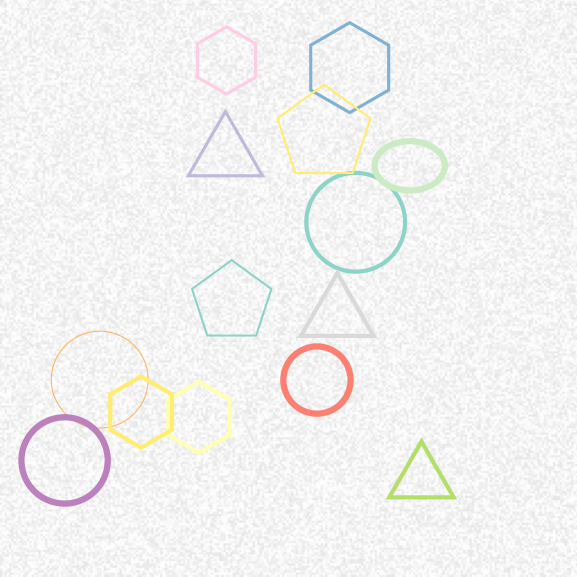[{"shape": "pentagon", "thickness": 1, "radius": 0.36, "center": [0.401, 0.477]}, {"shape": "circle", "thickness": 2, "radius": 0.43, "center": [0.616, 0.614]}, {"shape": "hexagon", "thickness": 2, "radius": 0.31, "center": [0.344, 0.277]}, {"shape": "triangle", "thickness": 1.5, "radius": 0.37, "center": [0.39, 0.732]}, {"shape": "circle", "thickness": 3, "radius": 0.29, "center": [0.549, 0.341]}, {"shape": "hexagon", "thickness": 1.5, "radius": 0.39, "center": [0.606, 0.882]}, {"shape": "circle", "thickness": 0.5, "radius": 0.42, "center": [0.173, 0.342]}, {"shape": "triangle", "thickness": 2, "radius": 0.32, "center": [0.73, 0.17]}, {"shape": "hexagon", "thickness": 1.5, "radius": 0.29, "center": [0.392, 0.894]}, {"shape": "triangle", "thickness": 2, "radius": 0.36, "center": [0.584, 0.454]}, {"shape": "circle", "thickness": 3, "radius": 0.37, "center": [0.112, 0.202]}, {"shape": "oval", "thickness": 3, "radius": 0.3, "center": [0.71, 0.712]}, {"shape": "pentagon", "thickness": 1, "radius": 0.42, "center": [0.561, 0.768]}, {"shape": "hexagon", "thickness": 2, "radius": 0.31, "center": [0.244, 0.286]}]